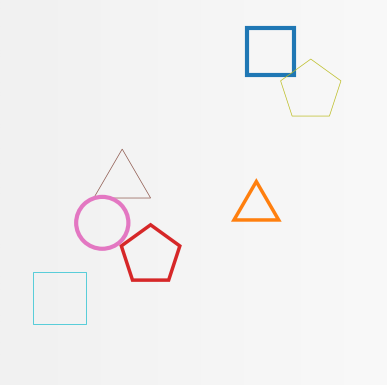[{"shape": "square", "thickness": 3, "radius": 0.3, "center": [0.699, 0.866]}, {"shape": "triangle", "thickness": 2.5, "radius": 0.33, "center": [0.661, 0.462]}, {"shape": "pentagon", "thickness": 2.5, "radius": 0.4, "center": [0.389, 0.337]}, {"shape": "triangle", "thickness": 0.5, "radius": 0.42, "center": [0.315, 0.528]}, {"shape": "circle", "thickness": 3, "radius": 0.34, "center": [0.264, 0.421]}, {"shape": "pentagon", "thickness": 0.5, "radius": 0.41, "center": [0.802, 0.765]}, {"shape": "square", "thickness": 0.5, "radius": 0.34, "center": [0.153, 0.226]}]